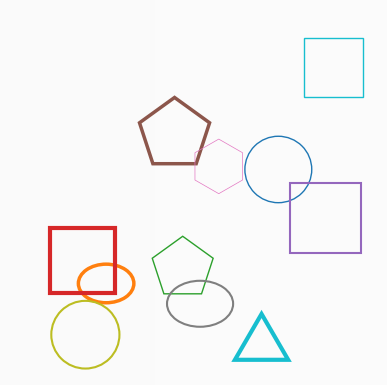[{"shape": "circle", "thickness": 1, "radius": 0.43, "center": [0.718, 0.56]}, {"shape": "oval", "thickness": 2.5, "radius": 0.36, "center": [0.274, 0.264]}, {"shape": "pentagon", "thickness": 1, "radius": 0.41, "center": [0.471, 0.304]}, {"shape": "square", "thickness": 3, "radius": 0.42, "center": [0.213, 0.324]}, {"shape": "square", "thickness": 1.5, "radius": 0.46, "center": [0.84, 0.433]}, {"shape": "pentagon", "thickness": 2.5, "radius": 0.48, "center": [0.45, 0.652]}, {"shape": "hexagon", "thickness": 0.5, "radius": 0.35, "center": [0.565, 0.568]}, {"shape": "oval", "thickness": 1.5, "radius": 0.43, "center": [0.516, 0.211]}, {"shape": "circle", "thickness": 1.5, "radius": 0.44, "center": [0.22, 0.131]}, {"shape": "square", "thickness": 1, "radius": 0.38, "center": [0.86, 0.824]}, {"shape": "triangle", "thickness": 3, "radius": 0.4, "center": [0.675, 0.105]}]